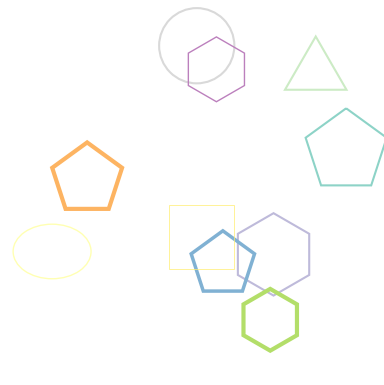[{"shape": "pentagon", "thickness": 1.5, "radius": 0.55, "center": [0.899, 0.608]}, {"shape": "oval", "thickness": 1, "radius": 0.51, "center": [0.135, 0.347]}, {"shape": "hexagon", "thickness": 1.5, "radius": 0.53, "center": [0.71, 0.339]}, {"shape": "pentagon", "thickness": 2.5, "radius": 0.43, "center": [0.579, 0.314]}, {"shape": "pentagon", "thickness": 3, "radius": 0.48, "center": [0.226, 0.535]}, {"shape": "hexagon", "thickness": 3, "radius": 0.4, "center": [0.702, 0.169]}, {"shape": "circle", "thickness": 1.5, "radius": 0.49, "center": [0.511, 0.881]}, {"shape": "hexagon", "thickness": 1, "radius": 0.42, "center": [0.562, 0.82]}, {"shape": "triangle", "thickness": 1.5, "radius": 0.46, "center": [0.82, 0.813]}, {"shape": "square", "thickness": 0.5, "radius": 0.42, "center": [0.524, 0.384]}]